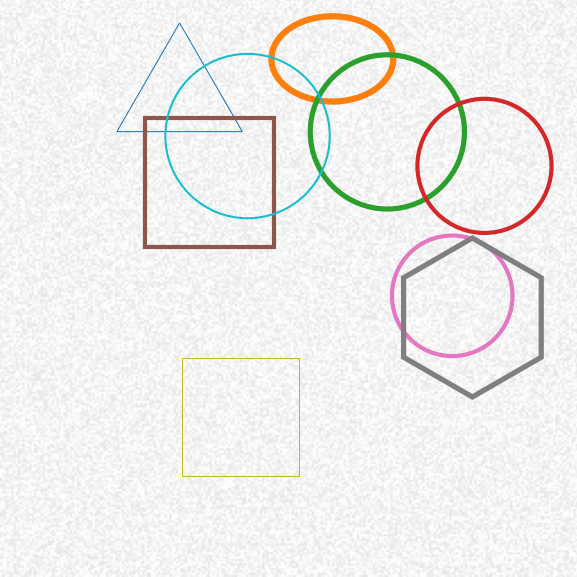[{"shape": "triangle", "thickness": 0.5, "radius": 0.63, "center": [0.311, 0.834]}, {"shape": "oval", "thickness": 3, "radius": 0.53, "center": [0.575, 0.897]}, {"shape": "circle", "thickness": 2.5, "radius": 0.67, "center": [0.671, 0.771]}, {"shape": "circle", "thickness": 2, "radius": 0.58, "center": [0.839, 0.712]}, {"shape": "square", "thickness": 2, "radius": 0.56, "center": [0.363, 0.683]}, {"shape": "circle", "thickness": 2, "radius": 0.52, "center": [0.783, 0.487]}, {"shape": "hexagon", "thickness": 2.5, "radius": 0.69, "center": [0.818, 0.449]}, {"shape": "square", "thickness": 0.5, "radius": 0.51, "center": [0.417, 0.277]}, {"shape": "circle", "thickness": 1, "radius": 0.71, "center": [0.429, 0.764]}]